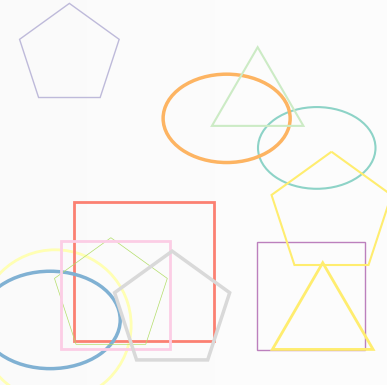[{"shape": "oval", "thickness": 1.5, "radius": 0.76, "center": [0.817, 0.616]}, {"shape": "circle", "thickness": 2, "radius": 0.98, "center": [0.142, 0.155]}, {"shape": "pentagon", "thickness": 1, "radius": 0.68, "center": [0.179, 0.856]}, {"shape": "square", "thickness": 2, "radius": 0.9, "center": [0.372, 0.295]}, {"shape": "oval", "thickness": 2.5, "radius": 0.9, "center": [0.13, 0.169]}, {"shape": "oval", "thickness": 2.5, "radius": 0.82, "center": [0.585, 0.693]}, {"shape": "pentagon", "thickness": 0.5, "radius": 0.77, "center": [0.286, 0.23]}, {"shape": "square", "thickness": 2, "radius": 0.7, "center": [0.299, 0.233]}, {"shape": "pentagon", "thickness": 2.5, "radius": 0.78, "center": [0.444, 0.191]}, {"shape": "square", "thickness": 1, "radius": 0.7, "center": [0.802, 0.231]}, {"shape": "triangle", "thickness": 1.5, "radius": 0.68, "center": [0.665, 0.741]}, {"shape": "pentagon", "thickness": 1.5, "radius": 0.81, "center": [0.855, 0.443]}, {"shape": "triangle", "thickness": 2, "radius": 0.75, "center": [0.833, 0.167]}]